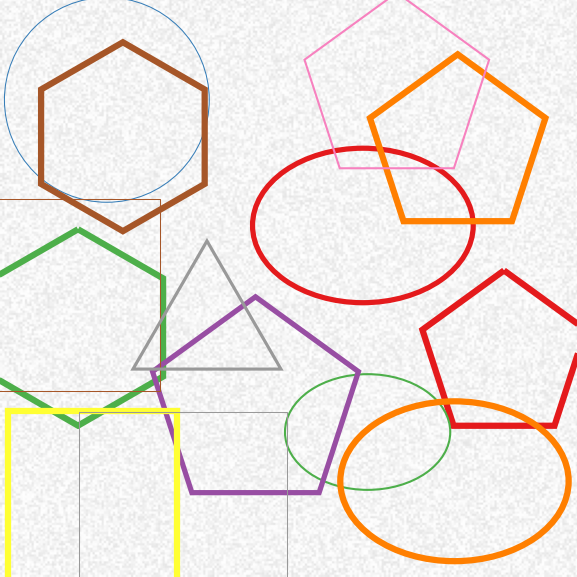[{"shape": "oval", "thickness": 2.5, "radius": 0.96, "center": [0.628, 0.609]}, {"shape": "pentagon", "thickness": 3, "radius": 0.74, "center": [0.873, 0.382]}, {"shape": "circle", "thickness": 0.5, "radius": 0.89, "center": [0.185, 0.826]}, {"shape": "hexagon", "thickness": 3, "radius": 0.85, "center": [0.135, 0.432]}, {"shape": "oval", "thickness": 1, "radius": 0.72, "center": [0.637, 0.251]}, {"shape": "pentagon", "thickness": 2.5, "radius": 0.94, "center": [0.442, 0.298]}, {"shape": "oval", "thickness": 3, "radius": 0.99, "center": [0.787, 0.166]}, {"shape": "pentagon", "thickness": 3, "radius": 0.8, "center": [0.793, 0.745]}, {"shape": "square", "thickness": 3, "radius": 0.73, "center": [0.16, 0.142]}, {"shape": "hexagon", "thickness": 3, "radius": 0.82, "center": [0.213, 0.762]}, {"shape": "square", "thickness": 0.5, "radius": 0.83, "center": [0.11, 0.489]}, {"shape": "pentagon", "thickness": 1, "radius": 0.84, "center": [0.687, 0.844]}, {"shape": "square", "thickness": 0.5, "radius": 0.9, "center": [0.317, 0.107]}, {"shape": "triangle", "thickness": 1.5, "radius": 0.74, "center": [0.358, 0.434]}]